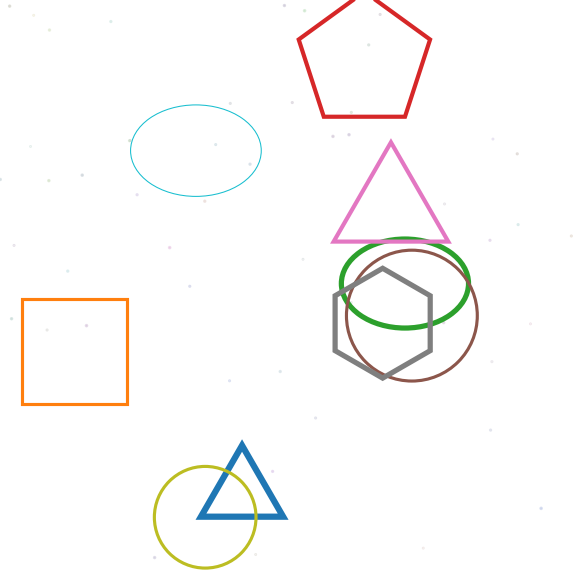[{"shape": "triangle", "thickness": 3, "radius": 0.41, "center": [0.419, 0.146]}, {"shape": "square", "thickness": 1.5, "radius": 0.45, "center": [0.128, 0.391]}, {"shape": "oval", "thickness": 2.5, "radius": 0.55, "center": [0.701, 0.508]}, {"shape": "pentagon", "thickness": 2, "radius": 0.6, "center": [0.631, 0.894]}, {"shape": "circle", "thickness": 1.5, "radius": 0.57, "center": [0.713, 0.453]}, {"shape": "triangle", "thickness": 2, "radius": 0.57, "center": [0.677, 0.638]}, {"shape": "hexagon", "thickness": 2.5, "radius": 0.48, "center": [0.663, 0.439]}, {"shape": "circle", "thickness": 1.5, "radius": 0.44, "center": [0.355, 0.103]}, {"shape": "oval", "thickness": 0.5, "radius": 0.57, "center": [0.339, 0.738]}]